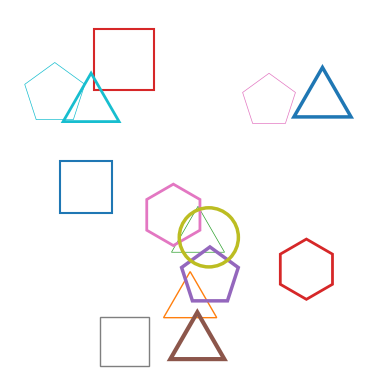[{"shape": "square", "thickness": 1.5, "radius": 0.34, "center": [0.223, 0.515]}, {"shape": "triangle", "thickness": 2.5, "radius": 0.43, "center": [0.838, 0.739]}, {"shape": "triangle", "thickness": 1, "radius": 0.4, "center": [0.494, 0.215]}, {"shape": "triangle", "thickness": 0.5, "radius": 0.4, "center": [0.514, 0.385]}, {"shape": "hexagon", "thickness": 2, "radius": 0.39, "center": [0.796, 0.301]}, {"shape": "square", "thickness": 1.5, "radius": 0.39, "center": [0.322, 0.846]}, {"shape": "pentagon", "thickness": 2.5, "radius": 0.39, "center": [0.545, 0.281]}, {"shape": "triangle", "thickness": 3, "radius": 0.41, "center": [0.513, 0.108]}, {"shape": "pentagon", "thickness": 0.5, "radius": 0.36, "center": [0.699, 0.738]}, {"shape": "hexagon", "thickness": 2, "radius": 0.4, "center": [0.45, 0.442]}, {"shape": "square", "thickness": 1, "radius": 0.31, "center": [0.324, 0.113]}, {"shape": "circle", "thickness": 2.5, "radius": 0.38, "center": [0.542, 0.384]}, {"shape": "pentagon", "thickness": 0.5, "radius": 0.41, "center": [0.142, 0.756]}, {"shape": "triangle", "thickness": 2, "radius": 0.42, "center": [0.237, 0.726]}]